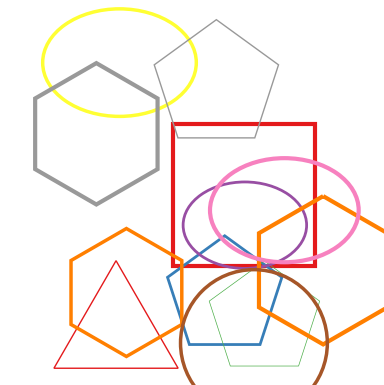[{"shape": "square", "thickness": 3, "radius": 0.92, "center": [0.634, 0.494]}, {"shape": "triangle", "thickness": 1, "radius": 0.93, "center": [0.301, 0.137]}, {"shape": "pentagon", "thickness": 2, "radius": 0.78, "center": [0.584, 0.231]}, {"shape": "pentagon", "thickness": 0.5, "radius": 0.75, "center": [0.687, 0.171]}, {"shape": "oval", "thickness": 2, "radius": 0.8, "center": [0.636, 0.415]}, {"shape": "hexagon", "thickness": 2.5, "radius": 0.83, "center": [0.328, 0.24]}, {"shape": "hexagon", "thickness": 3, "radius": 0.96, "center": [0.839, 0.298]}, {"shape": "oval", "thickness": 2.5, "radius": 1.0, "center": [0.31, 0.837]}, {"shape": "circle", "thickness": 2.5, "radius": 0.95, "center": [0.66, 0.109]}, {"shape": "oval", "thickness": 3, "radius": 0.97, "center": [0.739, 0.454]}, {"shape": "hexagon", "thickness": 3, "radius": 0.92, "center": [0.25, 0.652]}, {"shape": "pentagon", "thickness": 1, "radius": 0.85, "center": [0.562, 0.779]}]